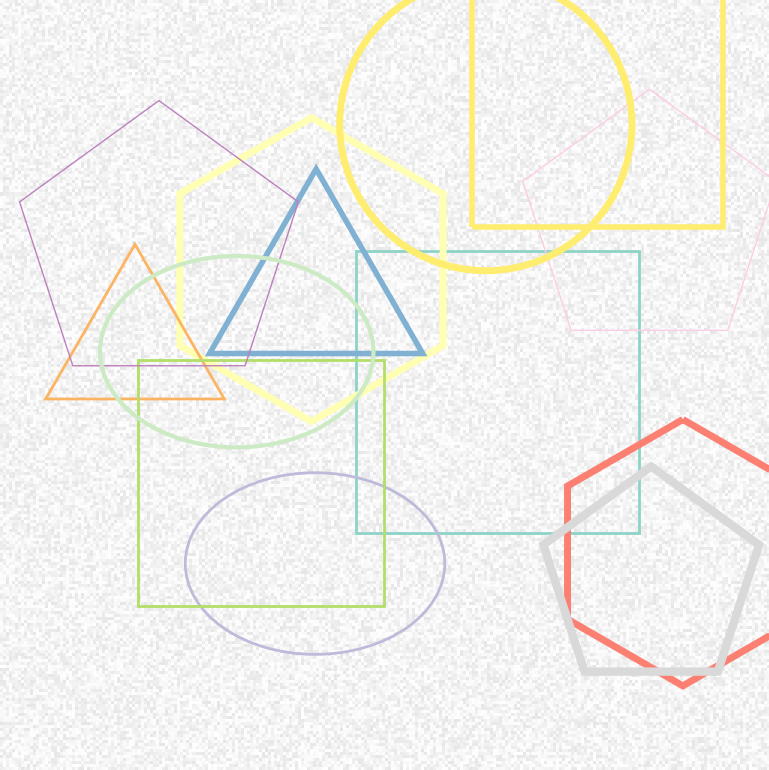[{"shape": "square", "thickness": 1, "radius": 0.92, "center": [0.646, 0.491]}, {"shape": "hexagon", "thickness": 2.5, "radius": 0.99, "center": [0.404, 0.65]}, {"shape": "oval", "thickness": 1, "radius": 0.84, "center": [0.409, 0.268]}, {"shape": "hexagon", "thickness": 2.5, "radius": 0.86, "center": [0.887, 0.282]}, {"shape": "triangle", "thickness": 2, "radius": 0.8, "center": [0.411, 0.621]}, {"shape": "triangle", "thickness": 1, "radius": 0.67, "center": [0.175, 0.549]}, {"shape": "square", "thickness": 1, "radius": 0.8, "center": [0.339, 0.372]}, {"shape": "pentagon", "thickness": 0.5, "radius": 0.87, "center": [0.843, 0.711]}, {"shape": "pentagon", "thickness": 3, "radius": 0.74, "center": [0.846, 0.247]}, {"shape": "pentagon", "thickness": 0.5, "radius": 0.95, "center": [0.206, 0.679]}, {"shape": "oval", "thickness": 1.5, "radius": 0.89, "center": [0.307, 0.543]}, {"shape": "circle", "thickness": 2.5, "radius": 0.95, "center": [0.631, 0.838]}, {"shape": "square", "thickness": 2, "radius": 0.81, "center": [0.776, 0.868]}]